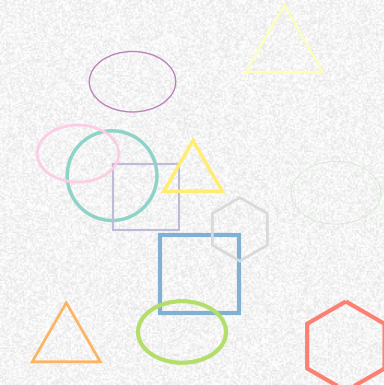[{"shape": "circle", "thickness": 2.5, "radius": 0.58, "center": [0.291, 0.544]}, {"shape": "triangle", "thickness": 1.5, "radius": 0.58, "center": [0.739, 0.871]}, {"shape": "square", "thickness": 1.5, "radius": 0.43, "center": [0.379, 0.488]}, {"shape": "hexagon", "thickness": 3, "radius": 0.58, "center": [0.898, 0.101]}, {"shape": "square", "thickness": 3, "radius": 0.51, "center": [0.518, 0.289]}, {"shape": "triangle", "thickness": 2, "radius": 0.51, "center": [0.172, 0.111]}, {"shape": "oval", "thickness": 3, "radius": 0.57, "center": [0.473, 0.138]}, {"shape": "oval", "thickness": 2, "radius": 0.53, "center": [0.202, 0.601]}, {"shape": "hexagon", "thickness": 2, "radius": 0.41, "center": [0.623, 0.404]}, {"shape": "oval", "thickness": 1, "radius": 0.56, "center": [0.344, 0.788]}, {"shape": "oval", "thickness": 0.5, "radius": 0.58, "center": [0.873, 0.499]}, {"shape": "triangle", "thickness": 2.5, "radius": 0.44, "center": [0.502, 0.547]}]